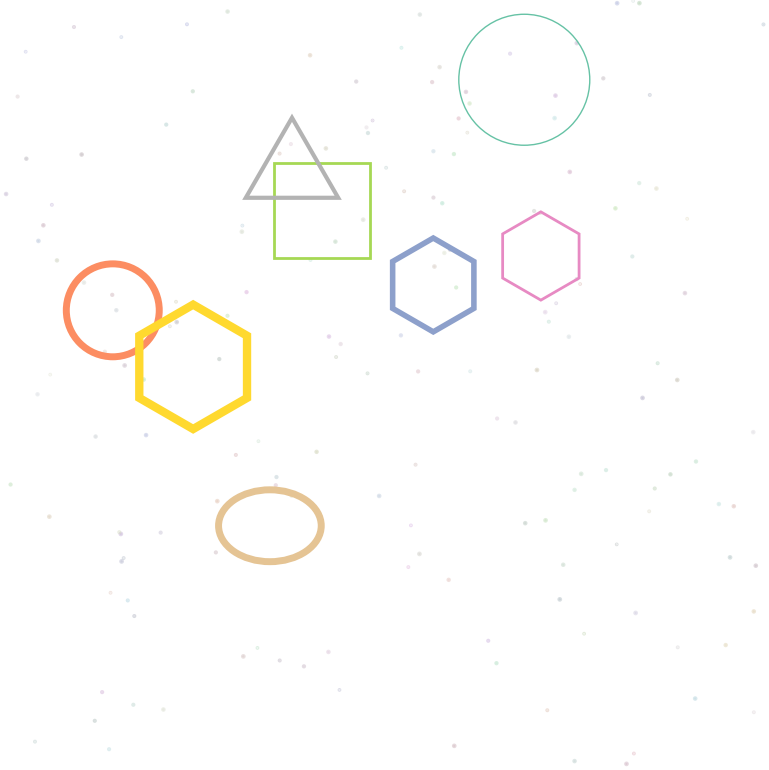[{"shape": "circle", "thickness": 0.5, "radius": 0.43, "center": [0.681, 0.896]}, {"shape": "circle", "thickness": 2.5, "radius": 0.3, "center": [0.146, 0.597]}, {"shape": "hexagon", "thickness": 2, "radius": 0.3, "center": [0.563, 0.63]}, {"shape": "hexagon", "thickness": 1, "radius": 0.29, "center": [0.702, 0.668]}, {"shape": "square", "thickness": 1, "radius": 0.31, "center": [0.418, 0.727]}, {"shape": "hexagon", "thickness": 3, "radius": 0.4, "center": [0.251, 0.524]}, {"shape": "oval", "thickness": 2.5, "radius": 0.33, "center": [0.351, 0.317]}, {"shape": "triangle", "thickness": 1.5, "radius": 0.35, "center": [0.379, 0.778]}]